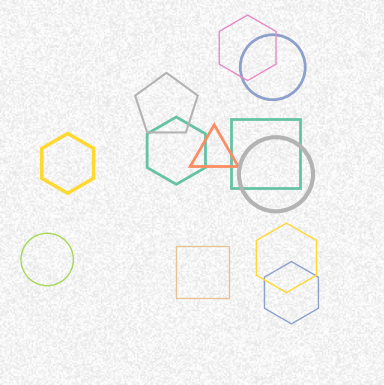[{"shape": "square", "thickness": 2, "radius": 0.45, "center": [0.689, 0.601]}, {"shape": "hexagon", "thickness": 2, "radius": 0.44, "center": [0.458, 0.609]}, {"shape": "triangle", "thickness": 2, "radius": 0.36, "center": [0.556, 0.604]}, {"shape": "circle", "thickness": 2, "radius": 0.42, "center": [0.708, 0.825]}, {"shape": "hexagon", "thickness": 1, "radius": 0.4, "center": [0.757, 0.24]}, {"shape": "hexagon", "thickness": 1, "radius": 0.43, "center": [0.643, 0.876]}, {"shape": "circle", "thickness": 1, "radius": 0.34, "center": [0.123, 0.326]}, {"shape": "hexagon", "thickness": 2.5, "radius": 0.39, "center": [0.176, 0.576]}, {"shape": "hexagon", "thickness": 1, "radius": 0.45, "center": [0.744, 0.33]}, {"shape": "square", "thickness": 1, "radius": 0.34, "center": [0.526, 0.294]}, {"shape": "circle", "thickness": 3, "radius": 0.48, "center": [0.717, 0.547]}, {"shape": "pentagon", "thickness": 1.5, "radius": 0.43, "center": [0.432, 0.725]}]